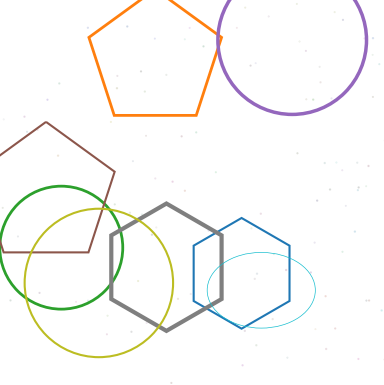[{"shape": "hexagon", "thickness": 1.5, "radius": 0.72, "center": [0.628, 0.29]}, {"shape": "pentagon", "thickness": 2, "radius": 0.91, "center": [0.403, 0.847]}, {"shape": "circle", "thickness": 2, "radius": 0.8, "center": [0.159, 0.357]}, {"shape": "circle", "thickness": 2.5, "radius": 0.97, "center": [0.759, 0.896]}, {"shape": "pentagon", "thickness": 1.5, "radius": 0.94, "center": [0.12, 0.496]}, {"shape": "hexagon", "thickness": 3, "radius": 0.83, "center": [0.432, 0.306]}, {"shape": "circle", "thickness": 1.5, "radius": 0.96, "center": [0.257, 0.265]}, {"shape": "oval", "thickness": 0.5, "radius": 0.7, "center": [0.679, 0.246]}]